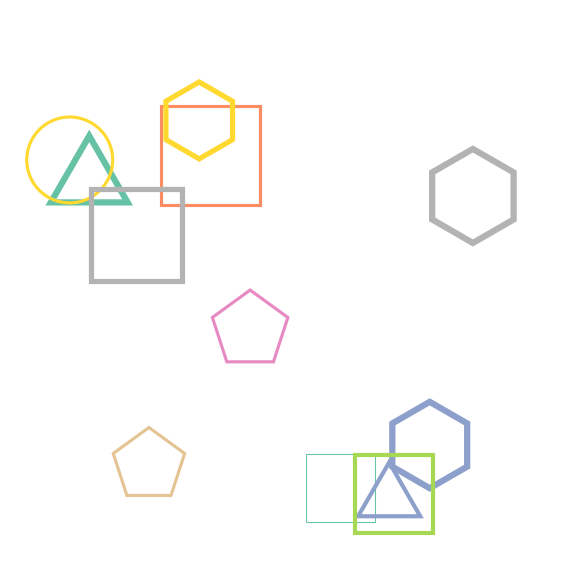[{"shape": "square", "thickness": 0.5, "radius": 0.3, "center": [0.589, 0.154]}, {"shape": "triangle", "thickness": 3, "radius": 0.38, "center": [0.155, 0.687]}, {"shape": "square", "thickness": 1.5, "radius": 0.43, "center": [0.365, 0.73]}, {"shape": "hexagon", "thickness": 3, "radius": 0.37, "center": [0.744, 0.229]}, {"shape": "triangle", "thickness": 2, "radius": 0.31, "center": [0.674, 0.136]}, {"shape": "pentagon", "thickness": 1.5, "radius": 0.34, "center": [0.433, 0.428]}, {"shape": "square", "thickness": 2, "radius": 0.34, "center": [0.682, 0.144]}, {"shape": "hexagon", "thickness": 2.5, "radius": 0.33, "center": [0.345, 0.791]}, {"shape": "circle", "thickness": 1.5, "radius": 0.37, "center": [0.121, 0.722]}, {"shape": "pentagon", "thickness": 1.5, "radius": 0.33, "center": [0.258, 0.194]}, {"shape": "square", "thickness": 2.5, "radius": 0.4, "center": [0.236, 0.592]}, {"shape": "hexagon", "thickness": 3, "radius": 0.41, "center": [0.819, 0.66]}]